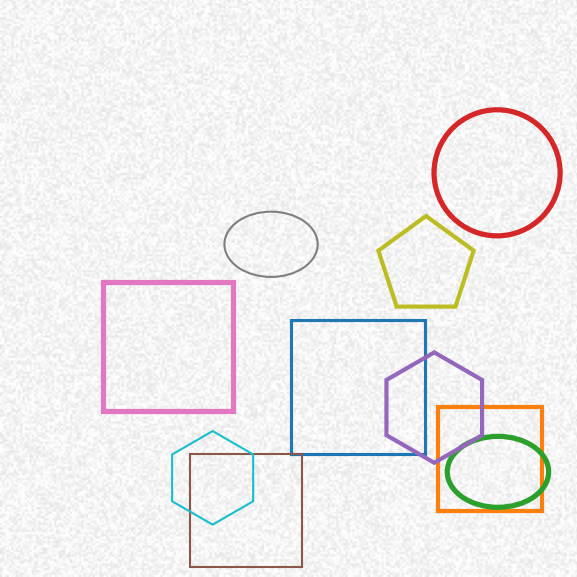[{"shape": "square", "thickness": 1.5, "radius": 0.58, "center": [0.62, 0.329]}, {"shape": "square", "thickness": 2, "radius": 0.45, "center": [0.849, 0.205]}, {"shape": "oval", "thickness": 2.5, "radius": 0.44, "center": [0.862, 0.182]}, {"shape": "circle", "thickness": 2.5, "radius": 0.55, "center": [0.861, 0.7]}, {"shape": "hexagon", "thickness": 2, "radius": 0.48, "center": [0.752, 0.293]}, {"shape": "square", "thickness": 1, "radius": 0.49, "center": [0.426, 0.115]}, {"shape": "square", "thickness": 2.5, "radius": 0.56, "center": [0.291, 0.399]}, {"shape": "oval", "thickness": 1, "radius": 0.4, "center": [0.469, 0.576]}, {"shape": "pentagon", "thickness": 2, "radius": 0.43, "center": [0.738, 0.538]}, {"shape": "hexagon", "thickness": 1, "radius": 0.41, "center": [0.368, 0.172]}]